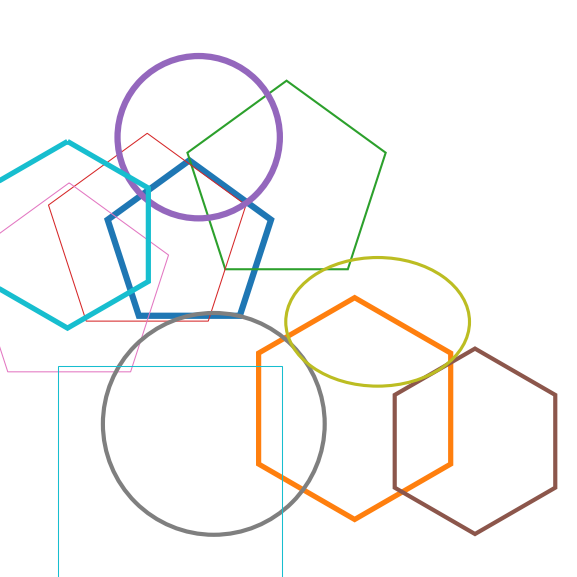[{"shape": "pentagon", "thickness": 3, "radius": 0.74, "center": [0.328, 0.573]}, {"shape": "hexagon", "thickness": 2.5, "radius": 0.96, "center": [0.614, 0.292]}, {"shape": "pentagon", "thickness": 1, "radius": 0.9, "center": [0.496, 0.679]}, {"shape": "pentagon", "thickness": 0.5, "radius": 0.9, "center": [0.255, 0.589]}, {"shape": "circle", "thickness": 3, "radius": 0.7, "center": [0.344, 0.762]}, {"shape": "hexagon", "thickness": 2, "radius": 0.8, "center": [0.822, 0.235]}, {"shape": "pentagon", "thickness": 0.5, "radius": 0.9, "center": [0.12, 0.502]}, {"shape": "circle", "thickness": 2, "radius": 0.96, "center": [0.37, 0.265]}, {"shape": "oval", "thickness": 1.5, "radius": 0.8, "center": [0.654, 0.442]}, {"shape": "square", "thickness": 0.5, "radius": 0.97, "center": [0.294, 0.171]}, {"shape": "hexagon", "thickness": 2.5, "radius": 0.81, "center": [0.117, 0.593]}]